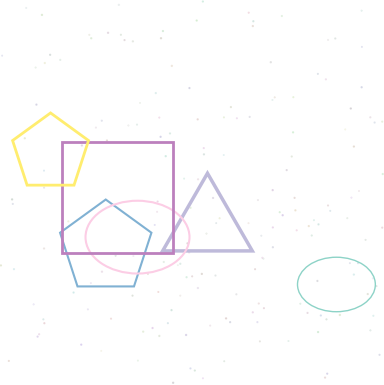[{"shape": "oval", "thickness": 1, "radius": 0.51, "center": [0.874, 0.261]}, {"shape": "triangle", "thickness": 2.5, "radius": 0.67, "center": [0.539, 0.415]}, {"shape": "pentagon", "thickness": 1.5, "radius": 0.62, "center": [0.275, 0.357]}, {"shape": "oval", "thickness": 1.5, "radius": 0.68, "center": [0.357, 0.384]}, {"shape": "square", "thickness": 2, "radius": 0.72, "center": [0.306, 0.487]}, {"shape": "pentagon", "thickness": 2, "radius": 0.52, "center": [0.131, 0.603]}]